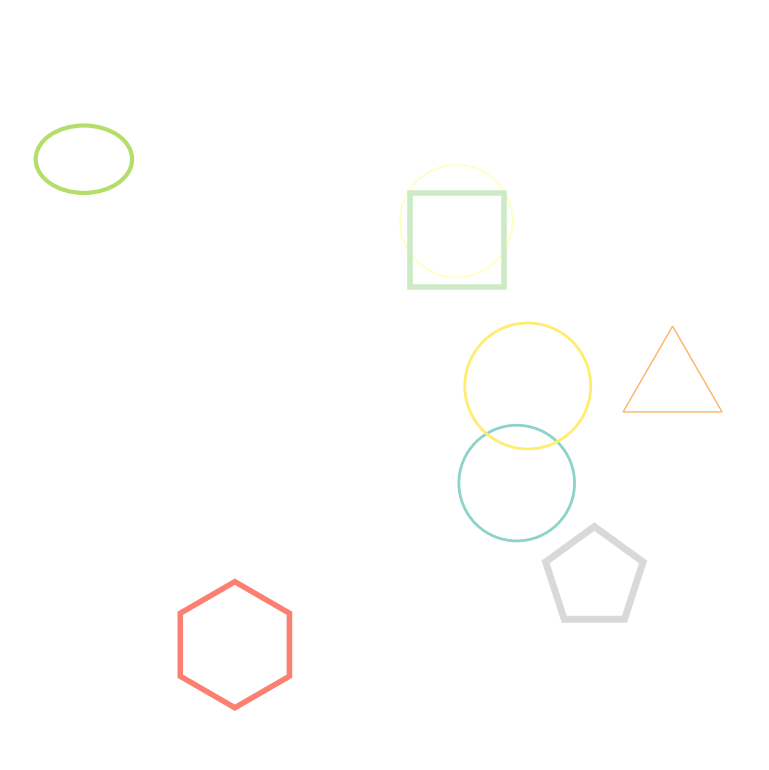[{"shape": "circle", "thickness": 1, "radius": 0.38, "center": [0.671, 0.373]}, {"shape": "circle", "thickness": 0.5, "radius": 0.36, "center": [0.593, 0.713]}, {"shape": "hexagon", "thickness": 2, "radius": 0.41, "center": [0.305, 0.163]}, {"shape": "triangle", "thickness": 0.5, "radius": 0.37, "center": [0.873, 0.502]}, {"shape": "oval", "thickness": 1.5, "radius": 0.31, "center": [0.109, 0.793]}, {"shape": "pentagon", "thickness": 2.5, "radius": 0.33, "center": [0.772, 0.25]}, {"shape": "square", "thickness": 2, "radius": 0.31, "center": [0.593, 0.688]}, {"shape": "circle", "thickness": 1, "radius": 0.41, "center": [0.685, 0.499]}]